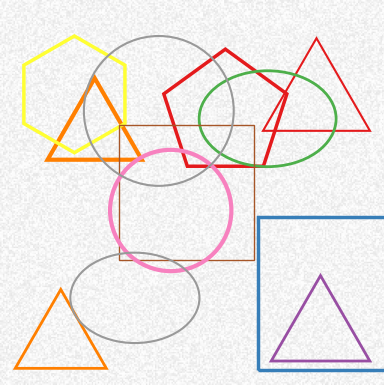[{"shape": "triangle", "thickness": 1.5, "radius": 0.8, "center": [0.822, 0.74]}, {"shape": "pentagon", "thickness": 2.5, "radius": 0.84, "center": [0.585, 0.704]}, {"shape": "square", "thickness": 2.5, "radius": 0.99, "center": [0.867, 0.238]}, {"shape": "oval", "thickness": 2, "radius": 0.89, "center": [0.695, 0.692]}, {"shape": "triangle", "thickness": 2, "radius": 0.74, "center": [0.833, 0.136]}, {"shape": "triangle", "thickness": 2, "radius": 0.68, "center": [0.158, 0.112]}, {"shape": "triangle", "thickness": 3, "radius": 0.71, "center": [0.246, 0.656]}, {"shape": "hexagon", "thickness": 2.5, "radius": 0.76, "center": [0.193, 0.755]}, {"shape": "square", "thickness": 1, "radius": 0.88, "center": [0.484, 0.5]}, {"shape": "circle", "thickness": 3, "radius": 0.79, "center": [0.443, 0.453]}, {"shape": "oval", "thickness": 1.5, "radius": 0.84, "center": [0.35, 0.226]}, {"shape": "circle", "thickness": 1.5, "radius": 0.97, "center": [0.412, 0.712]}]